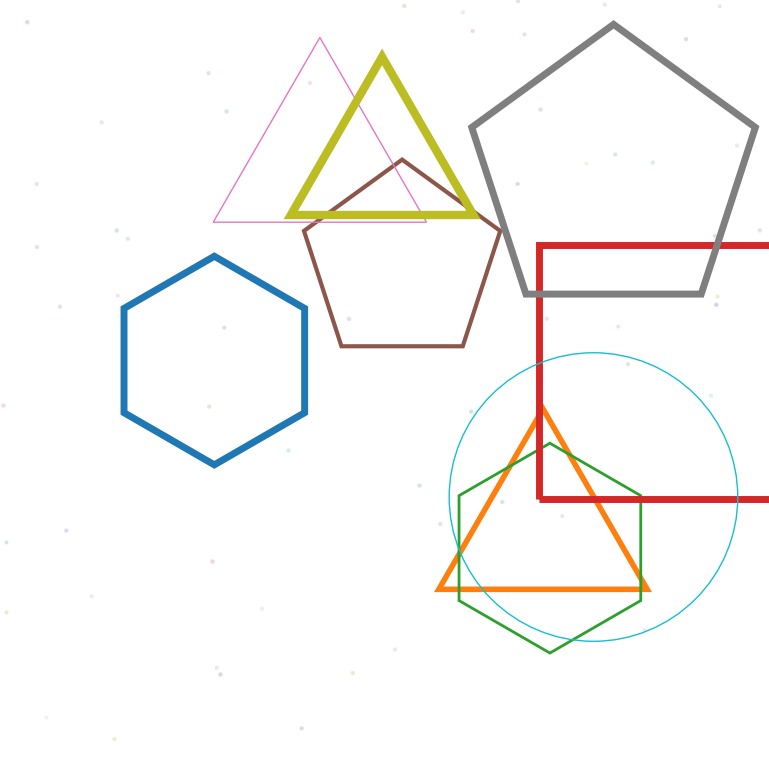[{"shape": "hexagon", "thickness": 2.5, "radius": 0.68, "center": [0.278, 0.532]}, {"shape": "triangle", "thickness": 2, "radius": 0.78, "center": [0.705, 0.313]}, {"shape": "hexagon", "thickness": 1, "radius": 0.68, "center": [0.714, 0.288]}, {"shape": "square", "thickness": 2.5, "radius": 0.82, "center": [0.865, 0.516]}, {"shape": "pentagon", "thickness": 1.5, "radius": 0.67, "center": [0.522, 0.659]}, {"shape": "triangle", "thickness": 0.5, "radius": 0.8, "center": [0.415, 0.791]}, {"shape": "pentagon", "thickness": 2.5, "radius": 0.97, "center": [0.797, 0.775]}, {"shape": "triangle", "thickness": 3, "radius": 0.68, "center": [0.496, 0.789]}, {"shape": "circle", "thickness": 0.5, "radius": 0.94, "center": [0.771, 0.355]}]